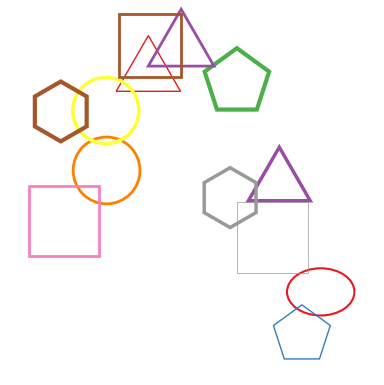[{"shape": "triangle", "thickness": 1, "radius": 0.48, "center": [0.385, 0.811]}, {"shape": "oval", "thickness": 1.5, "radius": 0.44, "center": [0.833, 0.242]}, {"shape": "pentagon", "thickness": 1, "radius": 0.39, "center": [0.784, 0.131]}, {"shape": "pentagon", "thickness": 3, "radius": 0.44, "center": [0.615, 0.787]}, {"shape": "triangle", "thickness": 2.5, "radius": 0.46, "center": [0.725, 0.525]}, {"shape": "triangle", "thickness": 2, "radius": 0.49, "center": [0.47, 0.878]}, {"shape": "circle", "thickness": 2, "radius": 0.43, "center": [0.277, 0.557]}, {"shape": "circle", "thickness": 2.5, "radius": 0.43, "center": [0.275, 0.713]}, {"shape": "square", "thickness": 2, "radius": 0.41, "center": [0.389, 0.881]}, {"shape": "hexagon", "thickness": 3, "radius": 0.39, "center": [0.158, 0.711]}, {"shape": "square", "thickness": 2, "radius": 0.45, "center": [0.167, 0.425]}, {"shape": "square", "thickness": 0.5, "radius": 0.46, "center": [0.708, 0.383]}, {"shape": "hexagon", "thickness": 2.5, "radius": 0.39, "center": [0.598, 0.487]}]